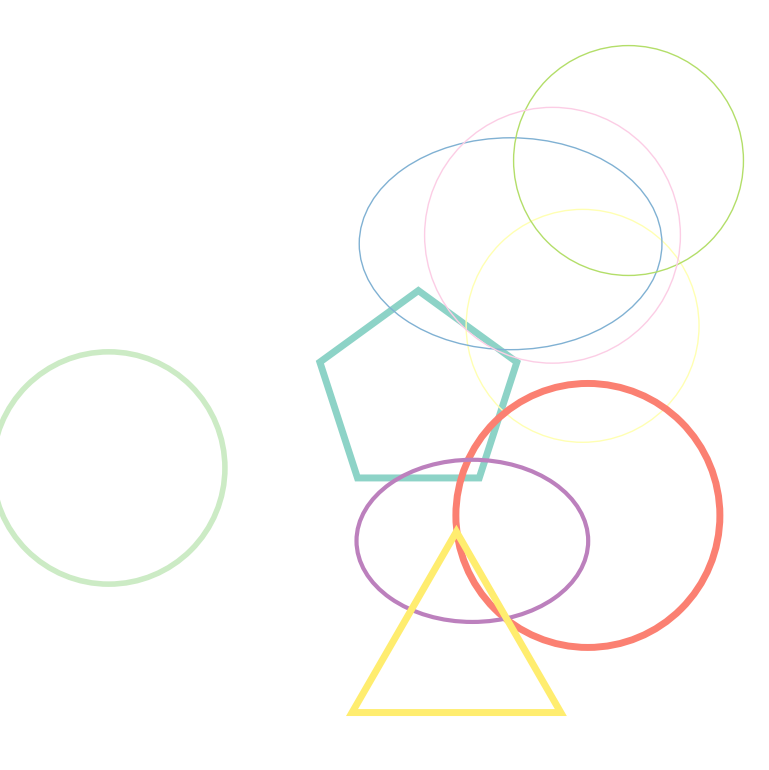[{"shape": "pentagon", "thickness": 2.5, "radius": 0.67, "center": [0.543, 0.488]}, {"shape": "circle", "thickness": 0.5, "radius": 0.76, "center": [0.757, 0.577]}, {"shape": "circle", "thickness": 2.5, "radius": 0.86, "center": [0.763, 0.331]}, {"shape": "oval", "thickness": 0.5, "radius": 0.98, "center": [0.663, 0.683]}, {"shape": "circle", "thickness": 0.5, "radius": 0.75, "center": [0.816, 0.792]}, {"shape": "circle", "thickness": 0.5, "radius": 0.83, "center": [0.718, 0.694]}, {"shape": "oval", "thickness": 1.5, "radius": 0.75, "center": [0.613, 0.298]}, {"shape": "circle", "thickness": 2, "radius": 0.75, "center": [0.141, 0.392]}, {"shape": "triangle", "thickness": 2.5, "radius": 0.78, "center": [0.593, 0.153]}]